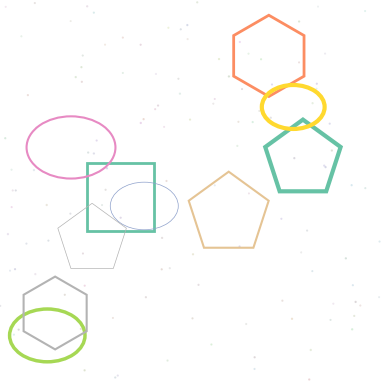[{"shape": "pentagon", "thickness": 3, "radius": 0.51, "center": [0.787, 0.586]}, {"shape": "square", "thickness": 2, "radius": 0.44, "center": [0.313, 0.488]}, {"shape": "hexagon", "thickness": 2, "radius": 0.53, "center": [0.698, 0.855]}, {"shape": "oval", "thickness": 0.5, "radius": 0.44, "center": [0.375, 0.465]}, {"shape": "oval", "thickness": 1.5, "radius": 0.58, "center": [0.184, 0.617]}, {"shape": "oval", "thickness": 2.5, "radius": 0.49, "center": [0.123, 0.129]}, {"shape": "oval", "thickness": 3, "radius": 0.41, "center": [0.762, 0.722]}, {"shape": "pentagon", "thickness": 1.5, "radius": 0.55, "center": [0.594, 0.445]}, {"shape": "pentagon", "thickness": 0.5, "radius": 0.47, "center": [0.239, 0.378]}, {"shape": "hexagon", "thickness": 1.5, "radius": 0.47, "center": [0.143, 0.187]}]